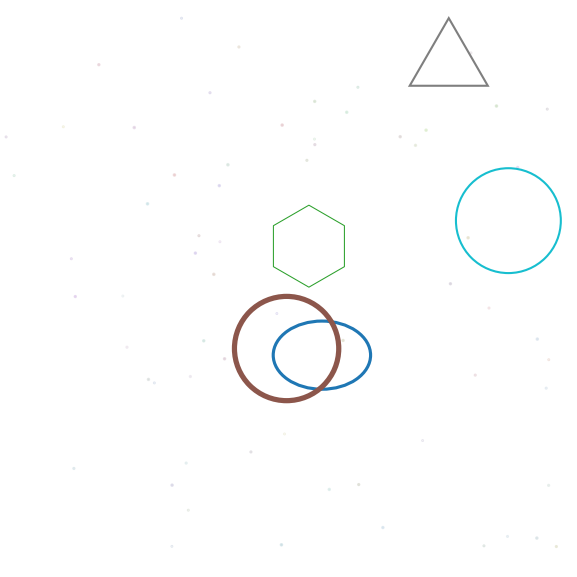[{"shape": "oval", "thickness": 1.5, "radius": 0.42, "center": [0.557, 0.384]}, {"shape": "hexagon", "thickness": 0.5, "radius": 0.35, "center": [0.535, 0.573]}, {"shape": "circle", "thickness": 2.5, "radius": 0.45, "center": [0.496, 0.396]}, {"shape": "triangle", "thickness": 1, "radius": 0.39, "center": [0.777, 0.89]}, {"shape": "circle", "thickness": 1, "radius": 0.45, "center": [0.88, 0.617]}]